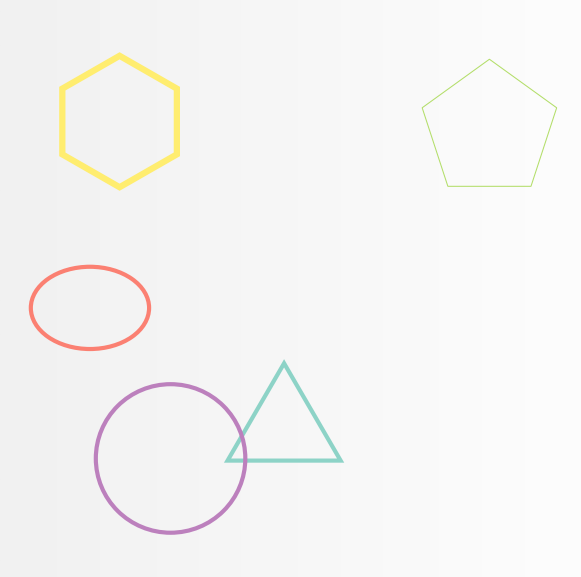[{"shape": "triangle", "thickness": 2, "radius": 0.56, "center": [0.489, 0.258]}, {"shape": "oval", "thickness": 2, "radius": 0.51, "center": [0.155, 0.466]}, {"shape": "pentagon", "thickness": 0.5, "radius": 0.61, "center": [0.842, 0.775]}, {"shape": "circle", "thickness": 2, "radius": 0.64, "center": [0.293, 0.205]}, {"shape": "hexagon", "thickness": 3, "radius": 0.57, "center": [0.206, 0.789]}]